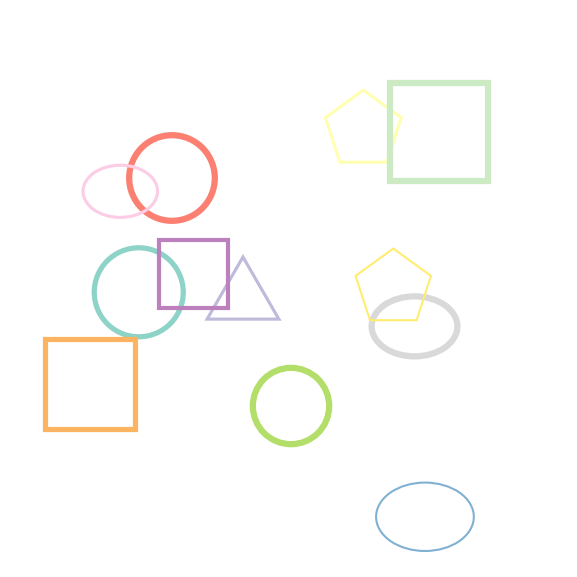[{"shape": "circle", "thickness": 2.5, "radius": 0.39, "center": [0.24, 0.493]}, {"shape": "pentagon", "thickness": 1.5, "radius": 0.35, "center": [0.629, 0.774]}, {"shape": "triangle", "thickness": 1.5, "radius": 0.36, "center": [0.421, 0.482]}, {"shape": "circle", "thickness": 3, "radius": 0.37, "center": [0.298, 0.691]}, {"shape": "oval", "thickness": 1, "radius": 0.42, "center": [0.736, 0.104]}, {"shape": "square", "thickness": 2.5, "radius": 0.39, "center": [0.156, 0.334]}, {"shape": "circle", "thickness": 3, "radius": 0.33, "center": [0.504, 0.296]}, {"shape": "oval", "thickness": 1.5, "radius": 0.32, "center": [0.208, 0.668]}, {"shape": "oval", "thickness": 3, "radius": 0.37, "center": [0.718, 0.434]}, {"shape": "square", "thickness": 2, "radius": 0.3, "center": [0.335, 0.525]}, {"shape": "square", "thickness": 3, "radius": 0.42, "center": [0.76, 0.771]}, {"shape": "pentagon", "thickness": 1, "radius": 0.34, "center": [0.681, 0.5]}]